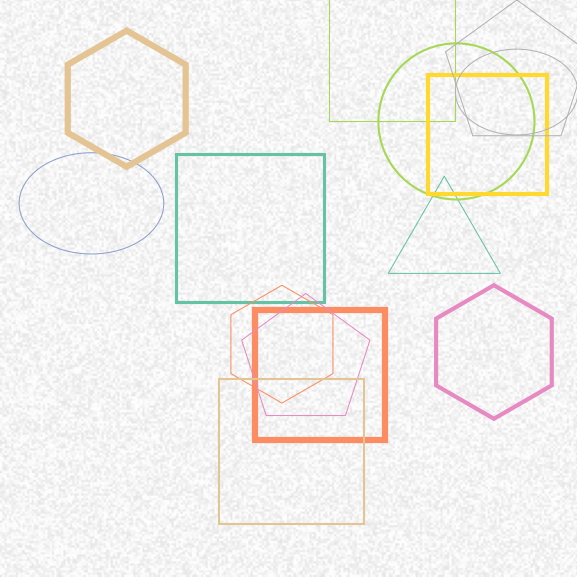[{"shape": "square", "thickness": 1.5, "radius": 0.64, "center": [0.433, 0.605]}, {"shape": "triangle", "thickness": 0.5, "radius": 0.56, "center": [0.769, 0.582]}, {"shape": "square", "thickness": 3, "radius": 0.56, "center": [0.555, 0.35]}, {"shape": "hexagon", "thickness": 0.5, "radius": 0.51, "center": [0.488, 0.403]}, {"shape": "oval", "thickness": 0.5, "radius": 0.63, "center": [0.158, 0.647]}, {"shape": "pentagon", "thickness": 0.5, "radius": 0.58, "center": [0.53, 0.374]}, {"shape": "hexagon", "thickness": 2, "radius": 0.58, "center": [0.855, 0.39]}, {"shape": "circle", "thickness": 1, "radius": 0.68, "center": [0.79, 0.789]}, {"shape": "square", "thickness": 0.5, "radius": 0.55, "center": [0.679, 0.899]}, {"shape": "square", "thickness": 2, "radius": 0.52, "center": [0.844, 0.766]}, {"shape": "hexagon", "thickness": 3, "radius": 0.59, "center": [0.219, 0.828]}, {"shape": "square", "thickness": 1, "radius": 0.63, "center": [0.505, 0.217]}, {"shape": "oval", "thickness": 0.5, "radius": 0.53, "center": [0.895, 0.84]}, {"shape": "pentagon", "thickness": 0.5, "radius": 0.65, "center": [0.895, 0.869]}]